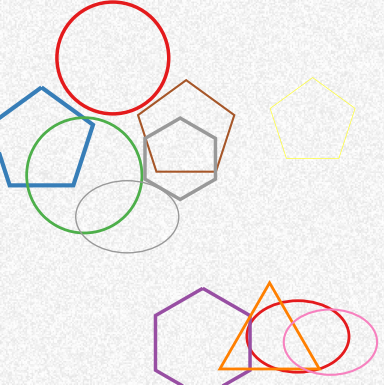[{"shape": "oval", "thickness": 2, "radius": 0.66, "center": [0.774, 0.126]}, {"shape": "circle", "thickness": 2.5, "radius": 0.73, "center": [0.293, 0.849]}, {"shape": "pentagon", "thickness": 3, "radius": 0.7, "center": [0.108, 0.632]}, {"shape": "circle", "thickness": 2, "radius": 0.75, "center": [0.219, 0.545]}, {"shape": "hexagon", "thickness": 2.5, "radius": 0.71, "center": [0.527, 0.109]}, {"shape": "triangle", "thickness": 2, "radius": 0.75, "center": [0.7, 0.116]}, {"shape": "pentagon", "thickness": 0.5, "radius": 0.58, "center": [0.812, 0.683]}, {"shape": "pentagon", "thickness": 1.5, "radius": 0.66, "center": [0.484, 0.66]}, {"shape": "oval", "thickness": 1.5, "radius": 0.61, "center": [0.858, 0.111]}, {"shape": "oval", "thickness": 1, "radius": 0.67, "center": [0.331, 0.437]}, {"shape": "hexagon", "thickness": 2.5, "radius": 0.53, "center": [0.468, 0.588]}]